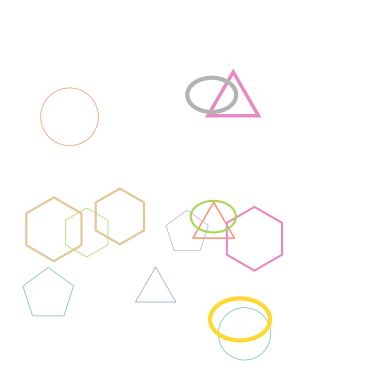[{"shape": "circle", "thickness": 0.5, "radius": 0.34, "center": [0.635, 0.133]}, {"shape": "pentagon", "thickness": 0.5, "radius": 0.35, "center": [0.125, 0.236]}, {"shape": "circle", "thickness": 0.5, "radius": 0.37, "center": [0.181, 0.697]}, {"shape": "triangle", "thickness": 1, "radius": 0.31, "center": [0.555, 0.413]}, {"shape": "triangle", "thickness": 0.5, "radius": 0.3, "center": [0.404, 0.246]}, {"shape": "hexagon", "thickness": 1.5, "radius": 0.41, "center": [0.661, 0.38]}, {"shape": "triangle", "thickness": 2.5, "radius": 0.38, "center": [0.606, 0.737]}, {"shape": "oval", "thickness": 1.5, "radius": 0.29, "center": [0.554, 0.437]}, {"shape": "hexagon", "thickness": 0.5, "radius": 0.32, "center": [0.225, 0.396]}, {"shape": "oval", "thickness": 3, "radius": 0.39, "center": [0.624, 0.17]}, {"shape": "hexagon", "thickness": 1.5, "radius": 0.36, "center": [0.311, 0.438]}, {"shape": "hexagon", "thickness": 1.5, "radius": 0.41, "center": [0.14, 0.404]}, {"shape": "pentagon", "thickness": 0.5, "radius": 0.29, "center": [0.486, 0.396]}, {"shape": "oval", "thickness": 3, "radius": 0.32, "center": [0.55, 0.754]}]